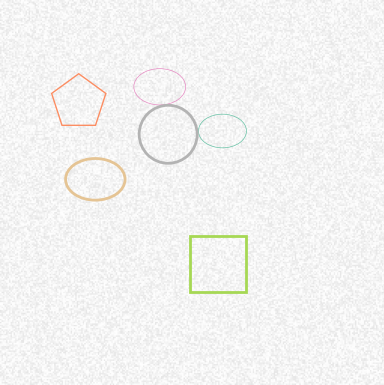[{"shape": "oval", "thickness": 0.5, "radius": 0.31, "center": [0.578, 0.66]}, {"shape": "pentagon", "thickness": 1, "radius": 0.37, "center": [0.205, 0.734]}, {"shape": "oval", "thickness": 0.5, "radius": 0.34, "center": [0.415, 0.775]}, {"shape": "square", "thickness": 2, "radius": 0.37, "center": [0.567, 0.314]}, {"shape": "oval", "thickness": 2, "radius": 0.39, "center": [0.248, 0.534]}, {"shape": "circle", "thickness": 2, "radius": 0.38, "center": [0.437, 0.651]}]